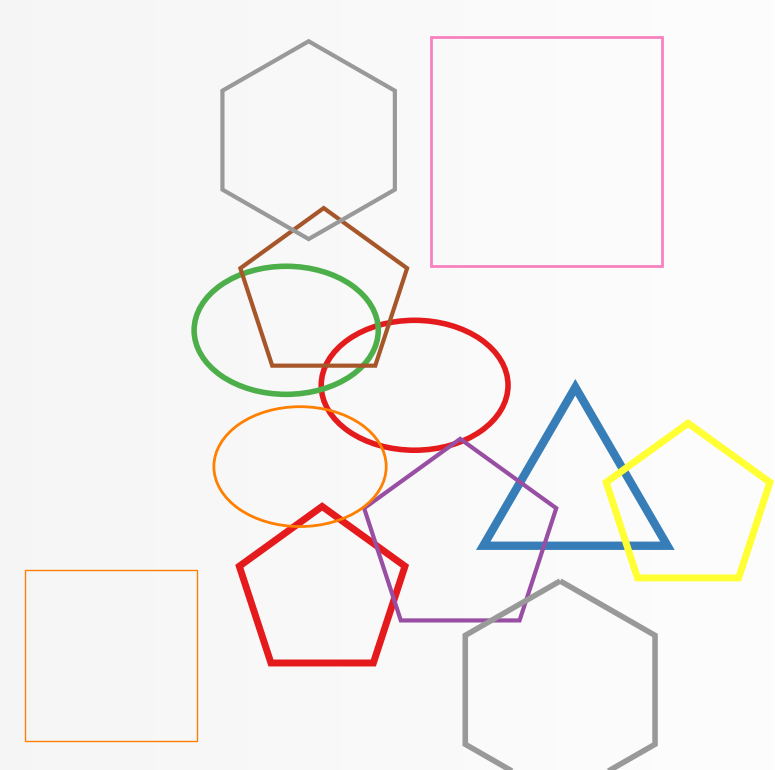[{"shape": "oval", "thickness": 2, "radius": 0.6, "center": [0.535, 0.5]}, {"shape": "pentagon", "thickness": 2.5, "radius": 0.56, "center": [0.416, 0.23]}, {"shape": "triangle", "thickness": 3, "radius": 0.69, "center": [0.742, 0.36]}, {"shape": "oval", "thickness": 2, "radius": 0.59, "center": [0.369, 0.571]}, {"shape": "pentagon", "thickness": 1.5, "radius": 0.65, "center": [0.594, 0.3]}, {"shape": "square", "thickness": 0.5, "radius": 0.56, "center": [0.143, 0.149]}, {"shape": "oval", "thickness": 1, "radius": 0.56, "center": [0.387, 0.394]}, {"shape": "pentagon", "thickness": 2.5, "radius": 0.56, "center": [0.888, 0.339]}, {"shape": "pentagon", "thickness": 1.5, "radius": 0.57, "center": [0.418, 0.617]}, {"shape": "square", "thickness": 1, "radius": 0.74, "center": [0.705, 0.803]}, {"shape": "hexagon", "thickness": 1.5, "radius": 0.64, "center": [0.398, 0.818]}, {"shape": "hexagon", "thickness": 2, "radius": 0.71, "center": [0.723, 0.104]}]